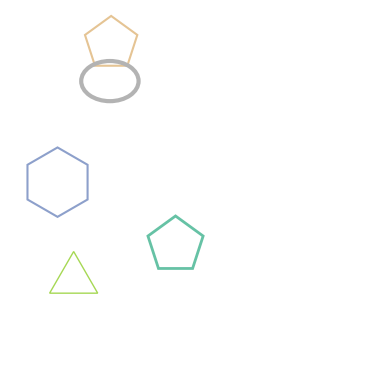[{"shape": "pentagon", "thickness": 2, "radius": 0.38, "center": [0.456, 0.364]}, {"shape": "hexagon", "thickness": 1.5, "radius": 0.45, "center": [0.149, 0.527]}, {"shape": "triangle", "thickness": 1, "radius": 0.36, "center": [0.191, 0.275]}, {"shape": "pentagon", "thickness": 1.5, "radius": 0.36, "center": [0.289, 0.887]}, {"shape": "oval", "thickness": 3, "radius": 0.37, "center": [0.285, 0.789]}]